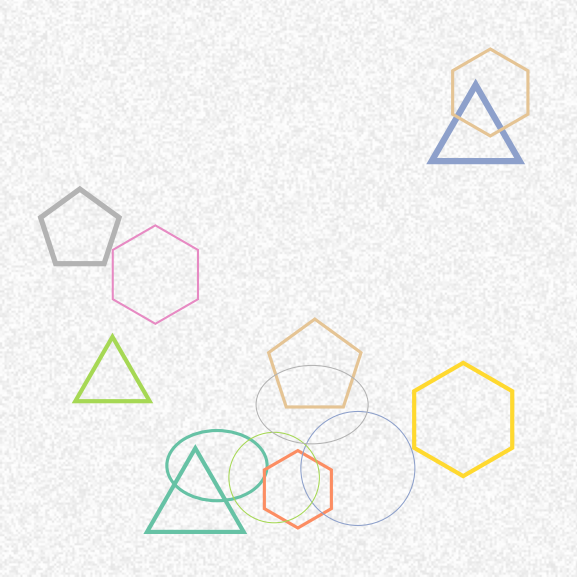[{"shape": "oval", "thickness": 1.5, "radius": 0.43, "center": [0.376, 0.193]}, {"shape": "triangle", "thickness": 2, "radius": 0.48, "center": [0.338, 0.126]}, {"shape": "hexagon", "thickness": 1.5, "radius": 0.34, "center": [0.516, 0.152]}, {"shape": "circle", "thickness": 0.5, "radius": 0.49, "center": [0.62, 0.188]}, {"shape": "triangle", "thickness": 3, "radius": 0.44, "center": [0.824, 0.764]}, {"shape": "hexagon", "thickness": 1, "radius": 0.43, "center": [0.269, 0.524]}, {"shape": "triangle", "thickness": 2, "radius": 0.37, "center": [0.195, 0.342]}, {"shape": "circle", "thickness": 0.5, "radius": 0.39, "center": [0.475, 0.172]}, {"shape": "hexagon", "thickness": 2, "radius": 0.49, "center": [0.802, 0.273]}, {"shape": "hexagon", "thickness": 1.5, "radius": 0.38, "center": [0.849, 0.839]}, {"shape": "pentagon", "thickness": 1.5, "radius": 0.42, "center": [0.545, 0.362]}, {"shape": "pentagon", "thickness": 2.5, "radius": 0.36, "center": [0.138, 0.6]}, {"shape": "oval", "thickness": 0.5, "radius": 0.49, "center": [0.54, 0.298]}]